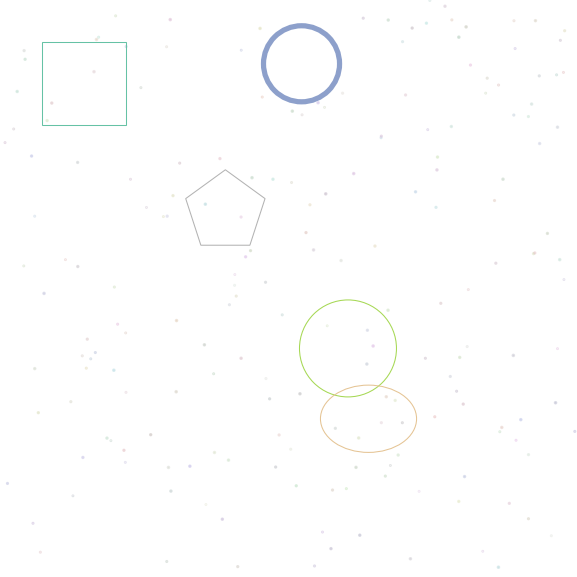[{"shape": "square", "thickness": 0.5, "radius": 0.36, "center": [0.146, 0.855]}, {"shape": "circle", "thickness": 2.5, "radius": 0.33, "center": [0.522, 0.889]}, {"shape": "circle", "thickness": 0.5, "radius": 0.42, "center": [0.603, 0.396]}, {"shape": "oval", "thickness": 0.5, "radius": 0.42, "center": [0.638, 0.274]}, {"shape": "pentagon", "thickness": 0.5, "radius": 0.36, "center": [0.39, 0.633]}]